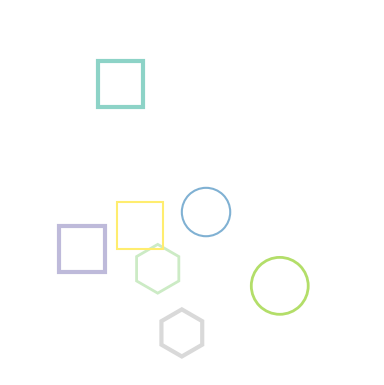[{"shape": "square", "thickness": 3, "radius": 0.29, "center": [0.312, 0.782]}, {"shape": "square", "thickness": 3, "radius": 0.3, "center": [0.212, 0.353]}, {"shape": "circle", "thickness": 1.5, "radius": 0.31, "center": [0.535, 0.449]}, {"shape": "circle", "thickness": 2, "radius": 0.37, "center": [0.727, 0.258]}, {"shape": "hexagon", "thickness": 3, "radius": 0.31, "center": [0.472, 0.135]}, {"shape": "hexagon", "thickness": 2, "radius": 0.32, "center": [0.41, 0.302]}, {"shape": "square", "thickness": 1.5, "radius": 0.3, "center": [0.363, 0.415]}]